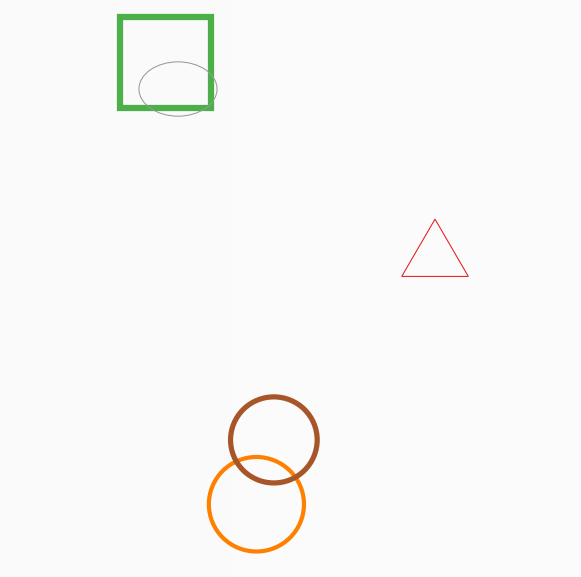[{"shape": "triangle", "thickness": 0.5, "radius": 0.33, "center": [0.748, 0.554]}, {"shape": "square", "thickness": 3, "radius": 0.39, "center": [0.285, 0.89]}, {"shape": "circle", "thickness": 2, "radius": 0.41, "center": [0.441, 0.126]}, {"shape": "circle", "thickness": 2.5, "radius": 0.37, "center": [0.471, 0.237]}, {"shape": "oval", "thickness": 0.5, "radius": 0.34, "center": [0.306, 0.845]}]